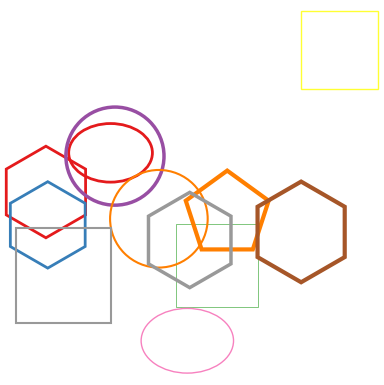[{"shape": "hexagon", "thickness": 2, "radius": 0.59, "center": [0.119, 0.501]}, {"shape": "oval", "thickness": 2, "radius": 0.54, "center": [0.287, 0.603]}, {"shape": "hexagon", "thickness": 2, "radius": 0.56, "center": [0.124, 0.416]}, {"shape": "square", "thickness": 0.5, "radius": 0.54, "center": [0.564, 0.31]}, {"shape": "circle", "thickness": 2.5, "radius": 0.64, "center": [0.299, 0.594]}, {"shape": "pentagon", "thickness": 3, "radius": 0.57, "center": [0.59, 0.444]}, {"shape": "circle", "thickness": 1.5, "radius": 0.63, "center": [0.413, 0.432]}, {"shape": "square", "thickness": 1, "radius": 0.5, "center": [0.882, 0.871]}, {"shape": "hexagon", "thickness": 3, "radius": 0.65, "center": [0.782, 0.398]}, {"shape": "oval", "thickness": 1, "radius": 0.6, "center": [0.487, 0.115]}, {"shape": "square", "thickness": 1.5, "radius": 0.62, "center": [0.165, 0.284]}, {"shape": "hexagon", "thickness": 2.5, "radius": 0.62, "center": [0.493, 0.377]}]